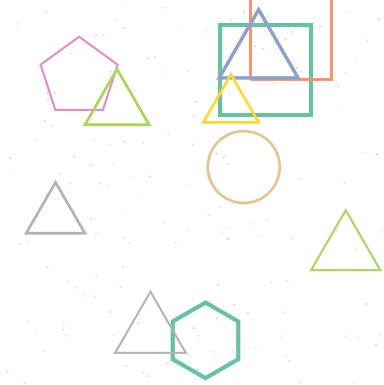[{"shape": "hexagon", "thickness": 3, "radius": 0.49, "center": [0.534, 0.116]}, {"shape": "square", "thickness": 3, "radius": 0.58, "center": [0.69, 0.819]}, {"shape": "square", "thickness": 2, "radius": 0.53, "center": [0.754, 0.9]}, {"shape": "triangle", "thickness": 2.5, "radius": 0.59, "center": [0.672, 0.857]}, {"shape": "pentagon", "thickness": 1.5, "radius": 0.53, "center": [0.206, 0.799]}, {"shape": "triangle", "thickness": 2, "radius": 0.48, "center": [0.304, 0.724]}, {"shape": "triangle", "thickness": 1.5, "radius": 0.52, "center": [0.898, 0.35]}, {"shape": "triangle", "thickness": 2, "radius": 0.41, "center": [0.6, 0.724]}, {"shape": "circle", "thickness": 2, "radius": 0.47, "center": [0.633, 0.566]}, {"shape": "triangle", "thickness": 2, "radius": 0.44, "center": [0.144, 0.438]}, {"shape": "triangle", "thickness": 1.5, "radius": 0.53, "center": [0.391, 0.136]}]